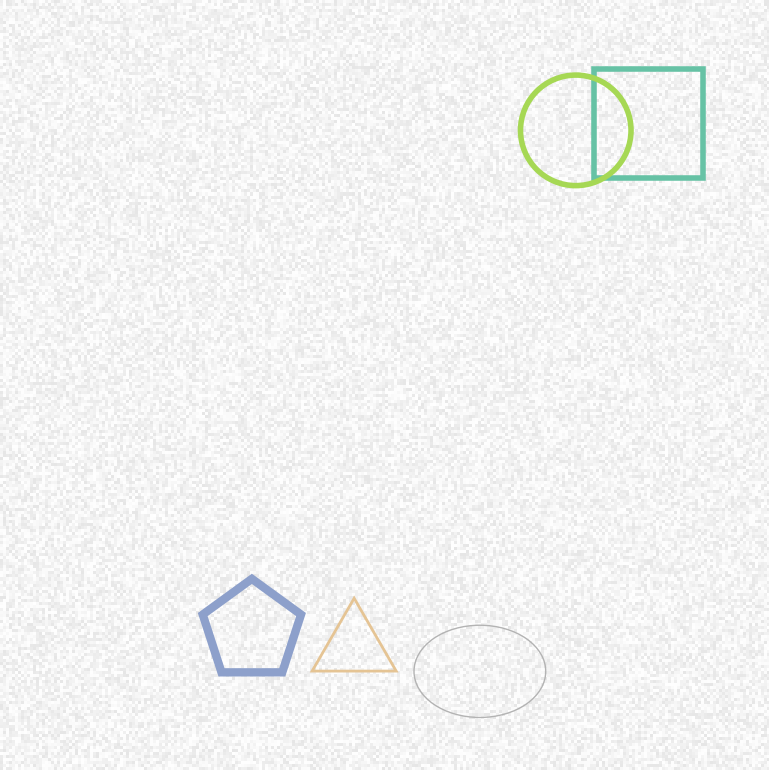[{"shape": "square", "thickness": 2, "radius": 0.35, "center": [0.843, 0.839]}, {"shape": "pentagon", "thickness": 3, "radius": 0.34, "center": [0.327, 0.181]}, {"shape": "circle", "thickness": 2, "radius": 0.36, "center": [0.748, 0.831]}, {"shape": "triangle", "thickness": 1, "radius": 0.32, "center": [0.46, 0.16]}, {"shape": "oval", "thickness": 0.5, "radius": 0.43, "center": [0.623, 0.128]}]